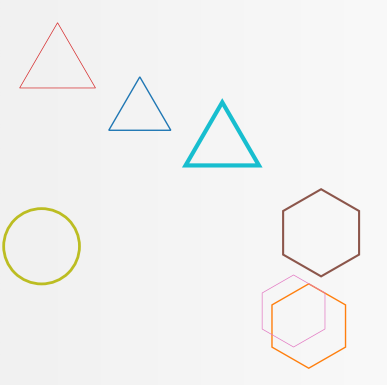[{"shape": "triangle", "thickness": 1, "radius": 0.46, "center": [0.361, 0.708]}, {"shape": "hexagon", "thickness": 1, "radius": 0.55, "center": [0.797, 0.153]}, {"shape": "triangle", "thickness": 0.5, "radius": 0.57, "center": [0.149, 0.828]}, {"shape": "hexagon", "thickness": 1.5, "radius": 0.57, "center": [0.829, 0.395]}, {"shape": "hexagon", "thickness": 0.5, "radius": 0.47, "center": [0.758, 0.192]}, {"shape": "circle", "thickness": 2, "radius": 0.49, "center": [0.107, 0.36]}, {"shape": "triangle", "thickness": 3, "radius": 0.55, "center": [0.574, 0.625]}]